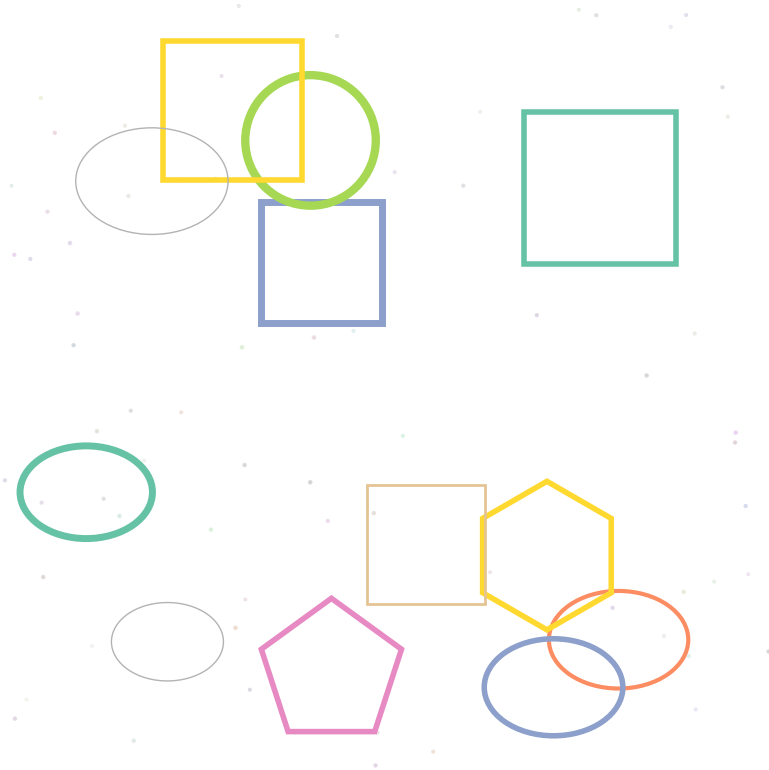[{"shape": "oval", "thickness": 2.5, "radius": 0.43, "center": [0.112, 0.361]}, {"shape": "square", "thickness": 2, "radius": 0.5, "center": [0.779, 0.756]}, {"shape": "oval", "thickness": 1.5, "radius": 0.45, "center": [0.803, 0.169]}, {"shape": "oval", "thickness": 2, "radius": 0.45, "center": [0.719, 0.107]}, {"shape": "square", "thickness": 2.5, "radius": 0.39, "center": [0.418, 0.659]}, {"shape": "pentagon", "thickness": 2, "radius": 0.48, "center": [0.43, 0.127]}, {"shape": "circle", "thickness": 3, "radius": 0.42, "center": [0.403, 0.818]}, {"shape": "square", "thickness": 2, "radius": 0.45, "center": [0.302, 0.856]}, {"shape": "hexagon", "thickness": 2, "radius": 0.48, "center": [0.71, 0.278]}, {"shape": "square", "thickness": 1, "radius": 0.38, "center": [0.553, 0.293]}, {"shape": "oval", "thickness": 0.5, "radius": 0.36, "center": [0.217, 0.167]}, {"shape": "oval", "thickness": 0.5, "radius": 0.49, "center": [0.197, 0.765]}]